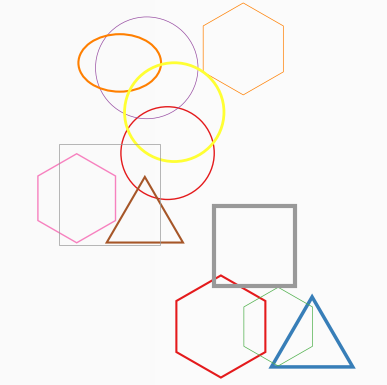[{"shape": "circle", "thickness": 1, "radius": 0.6, "center": [0.432, 0.602]}, {"shape": "hexagon", "thickness": 1.5, "radius": 0.66, "center": [0.57, 0.152]}, {"shape": "triangle", "thickness": 2.5, "radius": 0.61, "center": [0.805, 0.108]}, {"shape": "hexagon", "thickness": 0.5, "radius": 0.51, "center": [0.718, 0.152]}, {"shape": "circle", "thickness": 0.5, "radius": 0.66, "center": [0.379, 0.824]}, {"shape": "hexagon", "thickness": 0.5, "radius": 0.6, "center": [0.628, 0.873]}, {"shape": "oval", "thickness": 1.5, "radius": 0.53, "center": [0.309, 0.837]}, {"shape": "circle", "thickness": 2, "radius": 0.64, "center": [0.45, 0.709]}, {"shape": "triangle", "thickness": 1.5, "radius": 0.57, "center": [0.374, 0.427]}, {"shape": "hexagon", "thickness": 1, "radius": 0.58, "center": [0.198, 0.485]}, {"shape": "square", "thickness": 0.5, "radius": 0.66, "center": [0.282, 0.494]}, {"shape": "square", "thickness": 3, "radius": 0.52, "center": [0.657, 0.36]}]